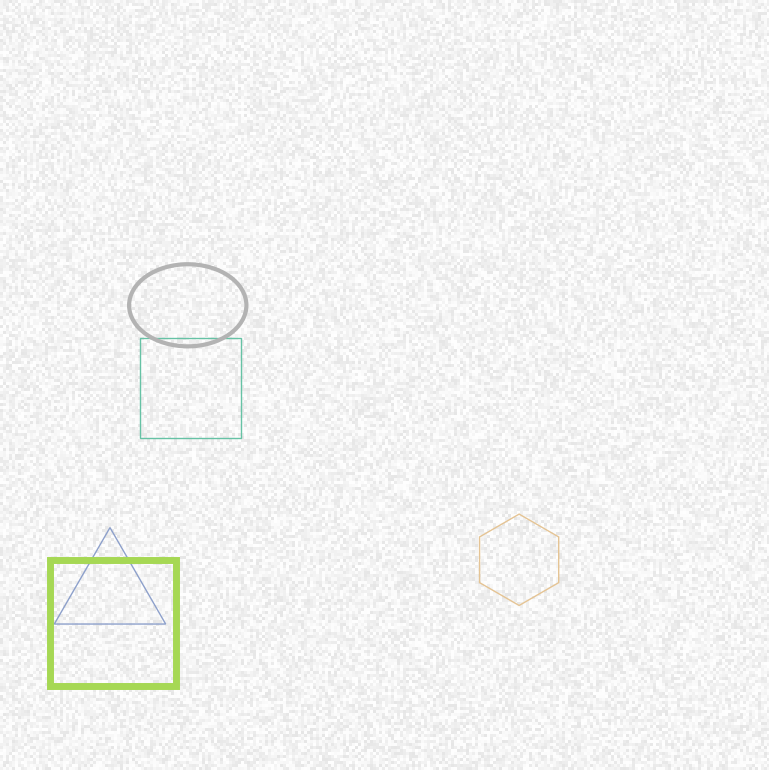[{"shape": "square", "thickness": 0.5, "radius": 0.33, "center": [0.247, 0.496]}, {"shape": "triangle", "thickness": 0.5, "radius": 0.42, "center": [0.143, 0.231]}, {"shape": "square", "thickness": 2.5, "radius": 0.41, "center": [0.147, 0.191]}, {"shape": "hexagon", "thickness": 0.5, "radius": 0.3, "center": [0.674, 0.273]}, {"shape": "oval", "thickness": 1.5, "radius": 0.38, "center": [0.244, 0.604]}]